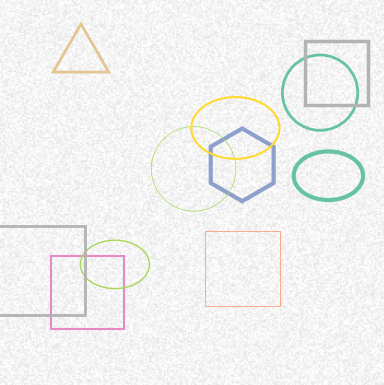[{"shape": "oval", "thickness": 3, "radius": 0.45, "center": [0.853, 0.544]}, {"shape": "circle", "thickness": 2, "radius": 0.49, "center": [0.831, 0.759]}, {"shape": "square", "thickness": 0.5, "radius": 0.49, "center": [0.63, 0.303]}, {"shape": "hexagon", "thickness": 3, "radius": 0.47, "center": [0.629, 0.572]}, {"shape": "square", "thickness": 1.5, "radius": 0.47, "center": [0.226, 0.241]}, {"shape": "oval", "thickness": 1, "radius": 0.45, "center": [0.299, 0.313]}, {"shape": "circle", "thickness": 0.5, "radius": 0.55, "center": [0.503, 0.561]}, {"shape": "oval", "thickness": 1.5, "radius": 0.57, "center": [0.612, 0.668]}, {"shape": "triangle", "thickness": 2, "radius": 0.42, "center": [0.21, 0.854]}, {"shape": "square", "thickness": 2.5, "radius": 0.41, "center": [0.874, 0.81]}, {"shape": "square", "thickness": 2, "radius": 0.58, "center": [0.105, 0.298]}]